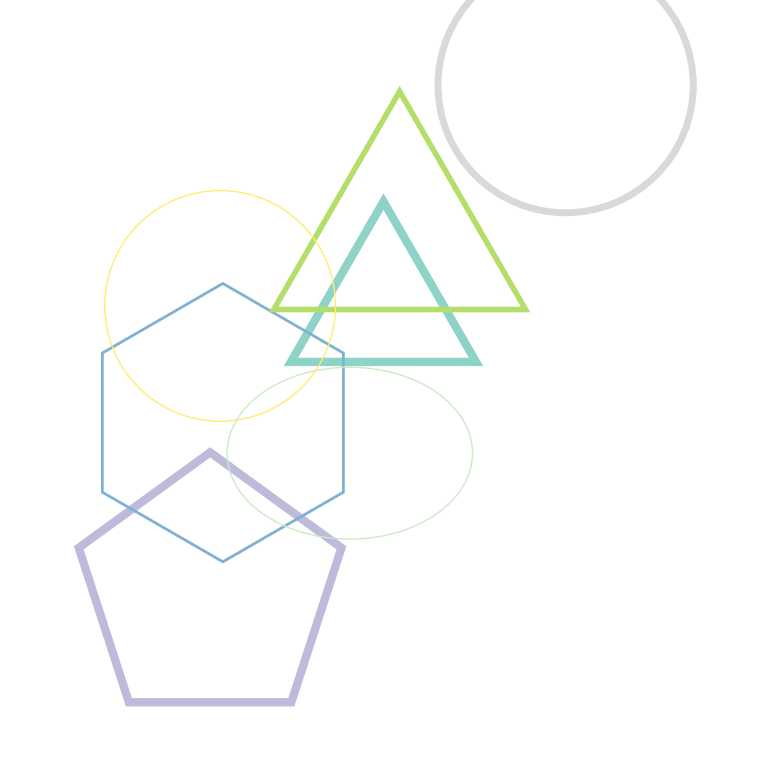[{"shape": "triangle", "thickness": 3, "radius": 0.69, "center": [0.498, 0.599]}, {"shape": "pentagon", "thickness": 3, "radius": 0.9, "center": [0.273, 0.233]}, {"shape": "hexagon", "thickness": 1, "radius": 0.9, "center": [0.289, 0.451]}, {"shape": "triangle", "thickness": 2, "radius": 0.94, "center": [0.519, 0.692]}, {"shape": "circle", "thickness": 2.5, "radius": 0.83, "center": [0.735, 0.889]}, {"shape": "oval", "thickness": 0.5, "radius": 0.8, "center": [0.454, 0.411]}, {"shape": "circle", "thickness": 0.5, "radius": 0.75, "center": [0.286, 0.603]}]